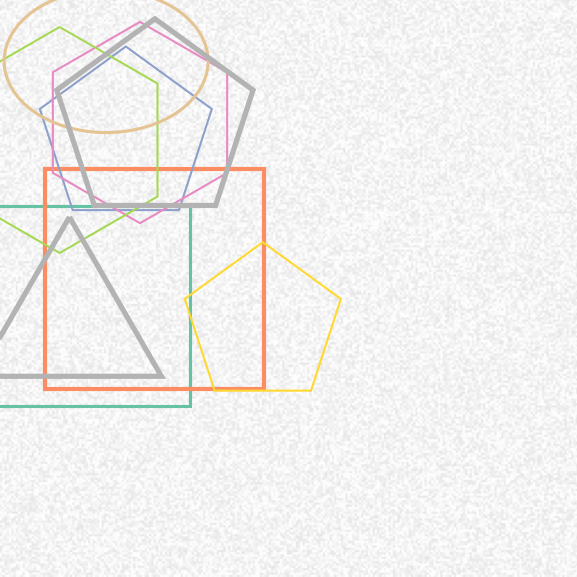[{"shape": "square", "thickness": 1.5, "radius": 0.86, "center": [0.156, 0.469]}, {"shape": "square", "thickness": 2, "radius": 0.95, "center": [0.268, 0.516]}, {"shape": "pentagon", "thickness": 1, "radius": 0.78, "center": [0.218, 0.762]}, {"shape": "hexagon", "thickness": 1, "radius": 0.87, "center": [0.242, 0.787]}, {"shape": "hexagon", "thickness": 1, "radius": 0.98, "center": [0.103, 0.757]}, {"shape": "pentagon", "thickness": 1, "radius": 0.71, "center": [0.455, 0.438]}, {"shape": "oval", "thickness": 1.5, "radius": 0.88, "center": [0.184, 0.893]}, {"shape": "triangle", "thickness": 2.5, "radius": 0.92, "center": [0.12, 0.44]}, {"shape": "pentagon", "thickness": 2.5, "radius": 0.89, "center": [0.268, 0.788]}]